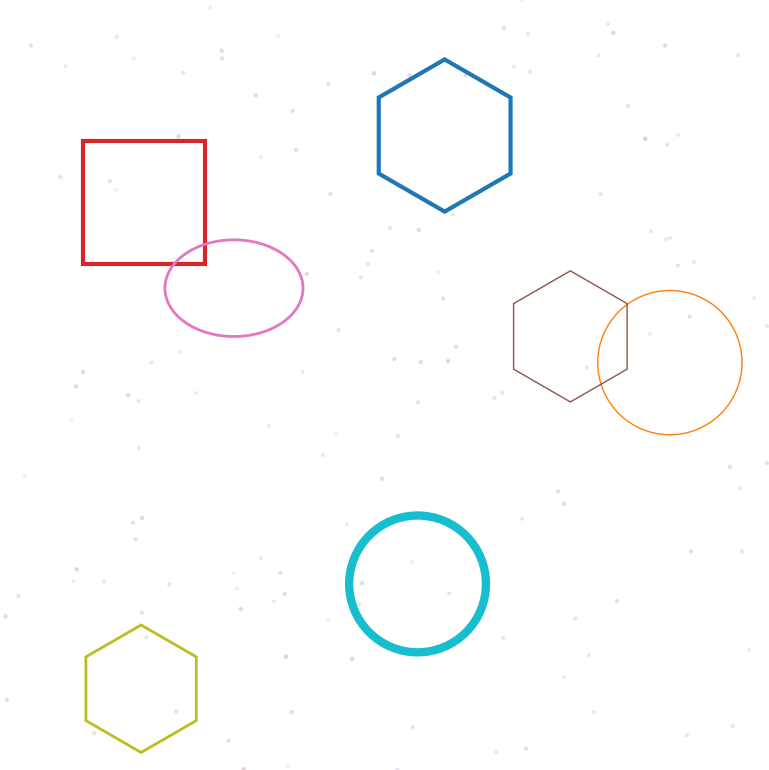[{"shape": "hexagon", "thickness": 1.5, "radius": 0.49, "center": [0.577, 0.824]}, {"shape": "circle", "thickness": 0.5, "radius": 0.47, "center": [0.87, 0.529]}, {"shape": "square", "thickness": 1.5, "radius": 0.4, "center": [0.187, 0.737]}, {"shape": "hexagon", "thickness": 0.5, "radius": 0.43, "center": [0.741, 0.563]}, {"shape": "oval", "thickness": 1, "radius": 0.45, "center": [0.304, 0.626]}, {"shape": "hexagon", "thickness": 1, "radius": 0.41, "center": [0.183, 0.106]}, {"shape": "circle", "thickness": 3, "radius": 0.44, "center": [0.542, 0.242]}]